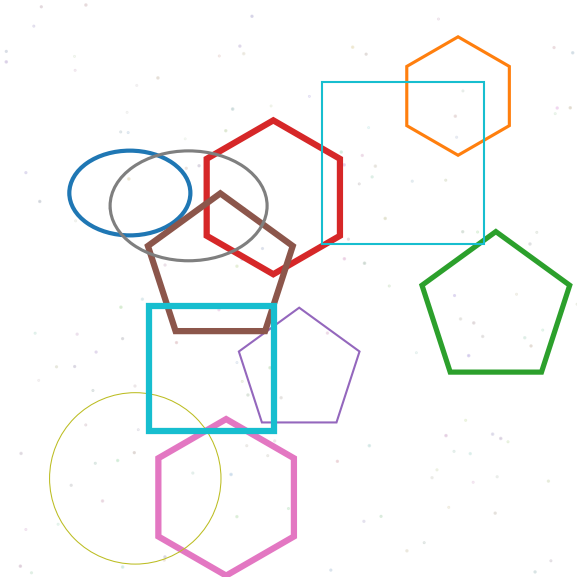[{"shape": "oval", "thickness": 2, "radius": 0.52, "center": [0.225, 0.665]}, {"shape": "hexagon", "thickness": 1.5, "radius": 0.51, "center": [0.793, 0.833]}, {"shape": "pentagon", "thickness": 2.5, "radius": 0.67, "center": [0.859, 0.464]}, {"shape": "hexagon", "thickness": 3, "radius": 0.67, "center": [0.473, 0.657]}, {"shape": "pentagon", "thickness": 1, "radius": 0.55, "center": [0.518, 0.357]}, {"shape": "pentagon", "thickness": 3, "radius": 0.66, "center": [0.382, 0.532]}, {"shape": "hexagon", "thickness": 3, "radius": 0.68, "center": [0.392, 0.138]}, {"shape": "oval", "thickness": 1.5, "radius": 0.68, "center": [0.327, 0.643]}, {"shape": "circle", "thickness": 0.5, "radius": 0.74, "center": [0.234, 0.171]}, {"shape": "square", "thickness": 1, "radius": 0.7, "center": [0.697, 0.717]}, {"shape": "square", "thickness": 3, "radius": 0.54, "center": [0.366, 0.361]}]